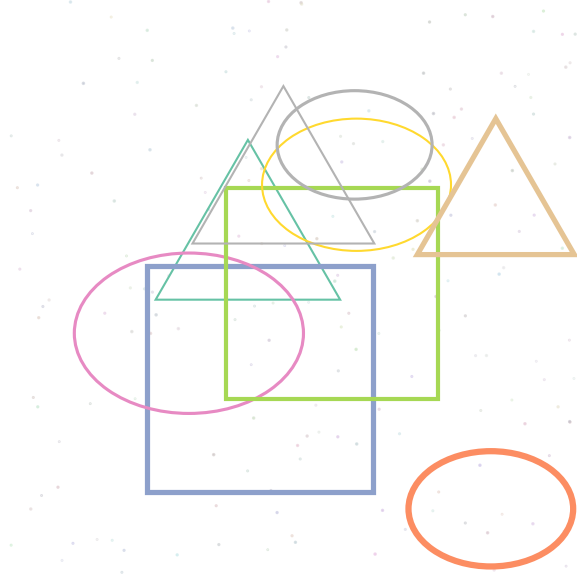[{"shape": "triangle", "thickness": 1, "radius": 0.92, "center": [0.429, 0.572]}, {"shape": "oval", "thickness": 3, "radius": 0.71, "center": [0.85, 0.118]}, {"shape": "square", "thickness": 2.5, "radius": 0.98, "center": [0.45, 0.342]}, {"shape": "oval", "thickness": 1.5, "radius": 0.99, "center": [0.327, 0.422]}, {"shape": "square", "thickness": 2, "radius": 0.92, "center": [0.575, 0.491]}, {"shape": "oval", "thickness": 1, "radius": 0.82, "center": [0.617, 0.679]}, {"shape": "triangle", "thickness": 2.5, "radius": 0.78, "center": [0.859, 0.637]}, {"shape": "triangle", "thickness": 1, "radius": 0.91, "center": [0.491, 0.668]}, {"shape": "oval", "thickness": 1.5, "radius": 0.67, "center": [0.614, 0.748]}]